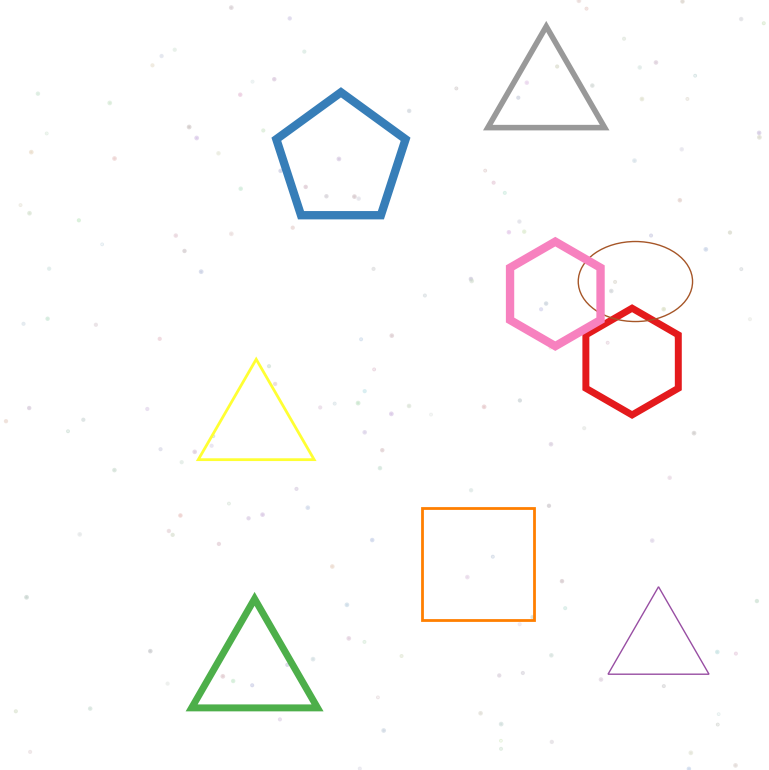[{"shape": "hexagon", "thickness": 2.5, "radius": 0.35, "center": [0.821, 0.53]}, {"shape": "pentagon", "thickness": 3, "radius": 0.44, "center": [0.443, 0.792]}, {"shape": "triangle", "thickness": 2.5, "radius": 0.47, "center": [0.331, 0.128]}, {"shape": "triangle", "thickness": 0.5, "radius": 0.38, "center": [0.855, 0.162]}, {"shape": "square", "thickness": 1, "radius": 0.36, "center": [0.621, 0.267]}, {"shape": "triangle", "thickness": 1, "radius": 0.43, "center": [0.333, 0.446]}, {"shape": "oval", "thickness": 0.5, "radius": 0.37, "center": [0.825, 0.634]}, {"shape": "hexagon", "thickness": 3, "radius": 0.34, "center": [0.721, 0.618]}, {"shape": "triangle", "thickness": 2, "radius": 0.44, "center": [0.709, 0.878]}]